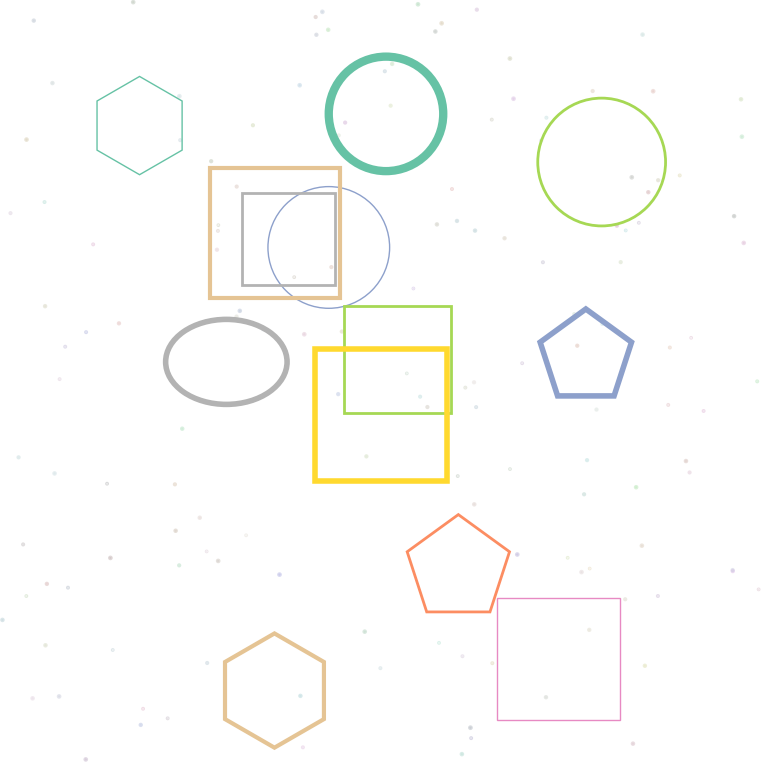[{"shape": "hexagon", "thickness": 0.5, "radius": 0.32, "center": [0.181, 0.837]}, {"shape": "circle", "thickness": 3, "radius": 0.37, "center": [0.501, 0.852]}, {"shape": "pentagon", "thickness": 1, "radius": 0.35, "center": [0.595, 0.262]}, {"shape": "circle", "thickness": 0.5, "radius": 0.4, "center": [0.427, 0.679]}, {"shape": "pentagon", "thickness": 2, "radius": 0.31, "center": [0.761, 0.536]}, {"shape": "square", "thickness": 0.5, "radius": 0.4, "center": [0.725, 0.144]}, {"shape": "square", "thickness": 1, "radius": 0.35, "center": [0.516, 0.533]}, {"shape": "circle", "thickness": 1, "radius": 0.41, "center": [0.781, 0.79]}, {"shape": "square", "thickness": 2, "radius": 0.43, "center": [0.495, 0.461]}, {"shape": "hexagon", "thickness": 1.5, "radius": 0.37, "center": [0.356, 0.103]}, {"shape": "square", "thickness": 1.5, "radius": 0.42, "center": [0.357, 0.697]}, {"shape": "square", "thickness": 1, "radius": 0.3, "center": [0.375, 0.689]}, {"shape": "oval", "thickness": 2, "radius": 0.39, "center": [0.294, 0.53]}]